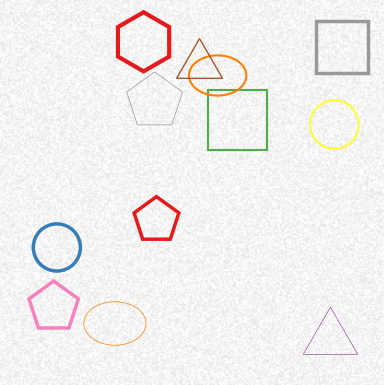[{"shape": "hexagon", "thickness": 3, "radius": 0.38, "center": [0.373, 0.891]}, {"shape": "pentagon", "thickness": 2.5, "radius": 0.31, "center": [0.406, 0.428]}, {"shape": "circle", "thickness": 2.5, "radius": 0.31, "center": [0.148, 0.357]}, {"shape": "square", "thickness": 1.5, "radius": 0.39, "center": [0.617, 0.688]}, {"shape": "triangle", "thickness": 0.5, "radius": 0.41, "center": [0.858, 0.12]}, {"shape": "oval", "thickness": 1.5, "radius": 0.37, "center": [0.565, 0.804]}, {"shape": "oval", "thickness": 0.5, "radius": 0.4, "center": [0.299, 0.16]}, {"shape": "circle", "thickness": 1.5, "radius": 0.32, "center": [0.869, 0.676]}, {"shape": "triangle", "thickness": 1, "radius": 0.34, "center": [0.518, 0.831]}, {"shape": "pentagon", "thickness": 2.5, "radius": 0.34, "center": [0.139, 0.203]}, {"shape": "pentagon", "thickness": 0.5, "radius": 0.38, "center": [0.402, 0.737]}, {"shape": "square", "thickness": 2.5, "radius": 0.34, "center": [0.887, 0.877]}]